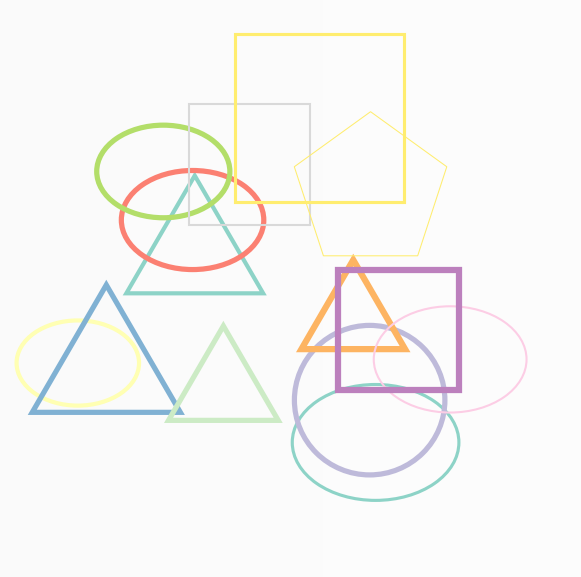[{"shape": "triangle", "thickness": 2, "radius": 0.68, "center": [0.335, 0.559]}, {"shape": "oval", "thickness": 1.5, "radius": 0.72, "center": [0.646, 0.233]}, {"shape": "oval", "thickness": 2, "radius": 0.53, "center": [0.134, 0.371]}, {"shape": "circle", "thickness": 2.5, "radius": 0.65, "center": [0.636, 0.306]}, {"shape": "oval", "thickness": 2.5, "radius": 0.61, "center": [0.331, 0.618]}, {"shape": "triangle", "thickness": 2.5, "radius": 0.74, "center": [0.183, 0.359]}, {"shape": "triangle", "thickness": 3, "radius": 0.51, "center": [0.608, 0.446]}, {"shape": "oval", "thickness": 2.5, "radius": 0.57, "center": [0.281, 0.702]}, {"shape": "oval", "thickness": 1, "radius": 0.66, "center": [0.774, 0.377]}, {"shape": "square", "thickness": 1, "radius": 0.52, "center": [0.429, 0.715]}, {"shape": "square", "thickness": 3, "radius": 0.52, "center": [0.686, 0.428]}, {"shape": "triangle", "thickness": 2.5, "radius": 0.54, "center": [0.384, 0.326]}, {"shape": "square", "thickness": 1.5, "radius": 0.73, "center": [0.55, 0.794]}, {"shape": "pentagon", "thickness": 0.5, "radius": 0.69, "center": [0.638, 0.668]}]